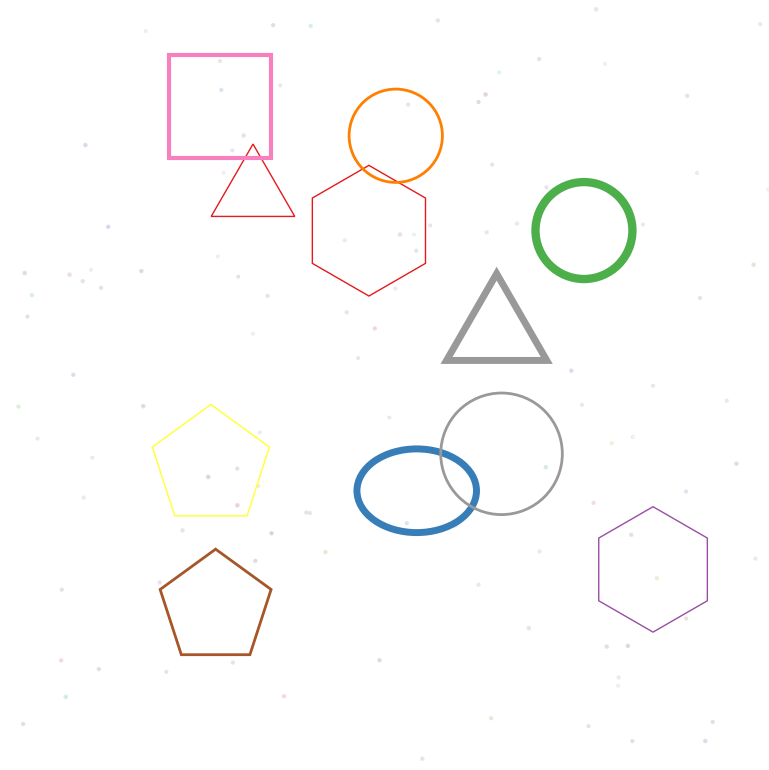[{"shape": "hexagon", "thickness": 0.5, "radius": 0.42, "center": [0.479, 0.7]}, {"shape": "triangle", "thickness": 0.5, "radius": 0.31, "center": [0.329, 0.75]}, {"shape": "oval", "thickness": 2.5, "radius": 0.39, "center": [0.541, 0.363]}, {"shape": "circle", "thickness": 3, "radius": 0.31, "center": [0.758, 0.701]}, {"shape": "hexagon", "thickness": 0.5, "radius": 0.41, "center": [0.848, 0.261]}, {"shape": "circle", "thickness": 1, "radius": 0.3, "center": [0.514, 0.824]}, {"shape": "pentagon", "thickness": 0.5, "radius": 0.4, "center": [0.274, 0.395]}, {"shape": "pentagon", "thickness": 1, "radius": 0.38, "center": [0.28, 0.211]}, {"shape": "square", "thickness": 1.5, "radius": 0.33, "center": [0.286, 0.861]}, {"shape": "circle", "thickness": 1, "radius": 0.39, "center": [0.651, 0.411]}, {"shape": "triangle", "thickness": 2.5, "radius": 0.38, "center": [0.645, 0.569]}]